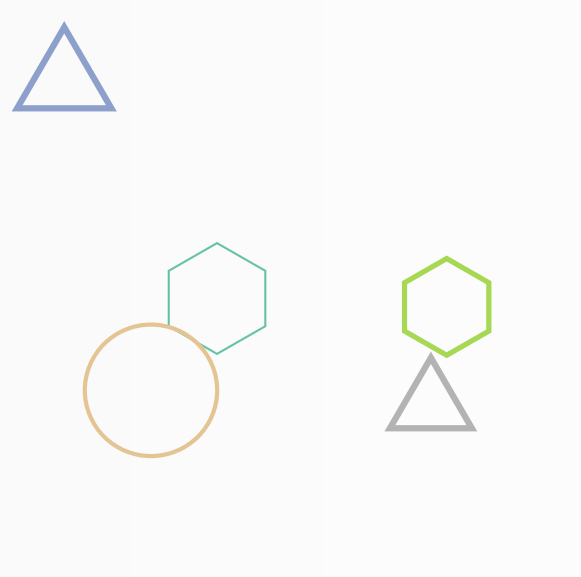[{"shape": "hexagon", "thickness": 1, "radius": 0.48, "center": [0.373, 0.482]}, {"shape": "triangle", "thickness": 3, "radius": 0.47, "center": [0.111, 0.858]}, {"shape": "hexagon", "thickness": 2.5, "radius": 0.42, "center": [0.769, 0.468]}, {"shape": "circle", "thickness": 2, "radius": 0.57, "center": [0.26, 0.323]}, {"shape": "triangle", "thickness": 3, "radius": 0.41, "center": [0.741, 0.298]}]